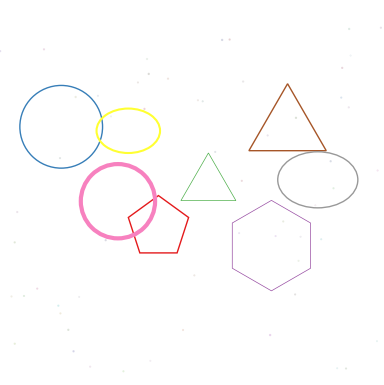[{"shape": "pentagon", "thickness": 1, "radius": 0.41, "center": [0.412, 0.41]}, {"shape": "circle", "thickness": 1, "radius": 0.54, "center": [0.159, 0.671]}, {"shape": "triangle", "thickness": 0.5, "radius": 0.41, "center": [0.541, 0.52]}, {"shape": "hexagon", "thickness": 0.5, "radius": 0.59, "center": [0.705, 0.362]}, {"shape": "oval", "thickness": 1.5, "radius": 0.41, "center": [0.333, 0.66]}, {"shape": "triangle", "thickness": 1, "radius": 0.58, "center": [0.747, 0.667]}, {"shape": "circle", "thickness": 3, "radius": 0.48, "center": [0.306, 0.477]}, {"shape": "oval", "thickness": 1, "radius": 0.52, "center": [0.825, 0.533]}]